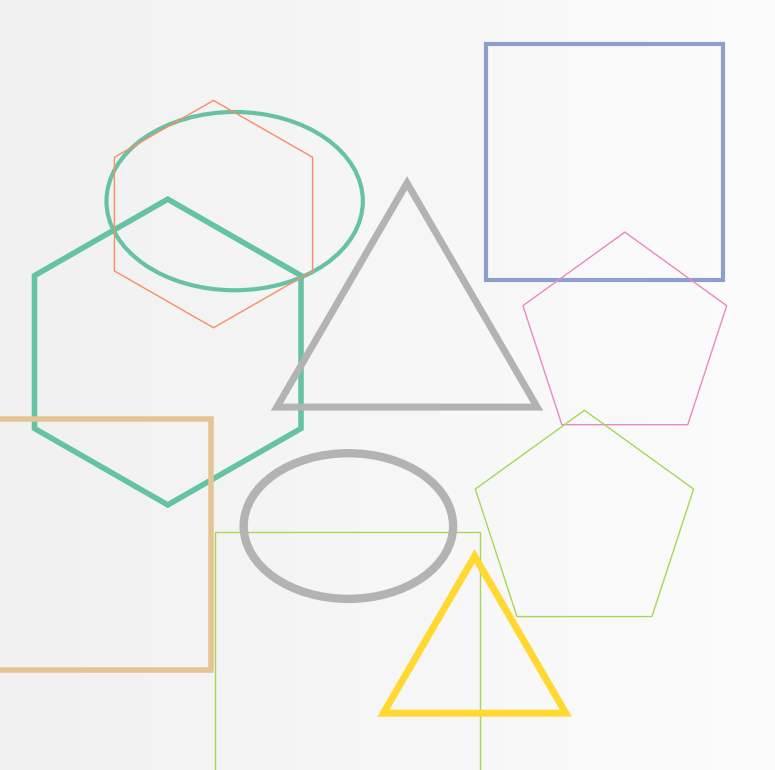[{"shape": "oval", "thickness": 1.5, "radius": 0.83, "center": [0.303, 0.739]}, {"shape": "hexagon", "thickness": 2, "radius": 0.99, "center": [0.216, 0.543]}, {"shape": "hexagon", "thickness": 0.5, "radius": 0.74, "center": [0.275, 0.722]}, {"shape": "square", "thickness": 1.5, "radius": 0.76, "center": [0.78, 0.789]}, {"shape": "pentagon", "thickness": 0.5, "radius": 0.69, "center": [0.806, 0.56]}, {"shape": "pentagon", "thickness": 0.5, "radius": 0.74, "center": [0.754, 0.319]}, {"shape": "square", "thickness": 0.5, "radius": 0.85, "center": [0.448, 0.138]}, {"shape": "triangle", "thickness": 2.5, "radius": 0.68, "center": [0.612, 0.142]}, {"shape": "square", "thickness": 2, "radius": 0.82, "center": [0.11, 0.293]}, {"shape": "oval", "thickness": 3, "radius": 0.68, "center": [0.45, 0.317]}, {"shape": "triangle", "thickness": 2.5, "radius": 0.97, "center": [0.525, 0.568]}]